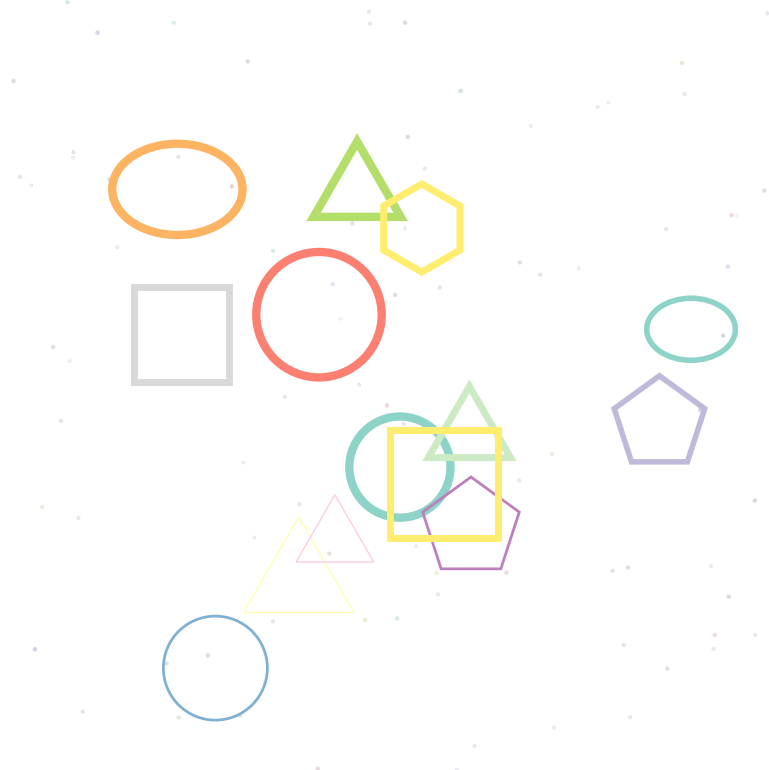[{"shape": "oval", "thickness": 2, "radius": 0.29, "center": [0.897, 0.572]}, {"shape": "circle", "thickness": 3, "radius": 0.33, "center": [0.519, 0.393]}, {"shape": "triangle", "thickness": 0.5, "radius": 0.41, "center": [0.388, 0.246]}, {"shape": "pentagon", "thickness": 2, "radius": 0.31, "center": [0.856, 0.45]}, {"shape": "circle", "thickness": 3, "radius": 0.41, "center": [0.414, 0.591]}, {"shape": "circle", "thickness": 1, "radius": 0.34, "center": [0.28, 0.132]}, {"shape": "oval", "thickness": 3, "radius": 0.42, "center": [0.23, 0.754]}, {"shape": "triangle", "thickness": 3, "radius": 0.33, "center": [0.464, 0.751]}, {"shape": "triangle", "thickness": 0.5, "radius": 0.29, "center": [0.435, 0.299]}, {"shape": "square", "thickness": 2.5, "radius": 0.31, "center": [0.236, 0.566]}, {"shape": "pentagon", "thickness": 1, "radius": 0.33, "center": [0.612, 0.315]}, {"shape": "triangle", "thickness": 2.5, "radius": 0.31, "center": [0.61, 0.437]}, {"shape": "hexagon", "thickness": 2.5, "radius": 0.29, "center": [0.548, 0.704]}, {"shape": "square", "thickness": 2.5, "radius": 0.35, "center": [0.577, 0.371]}]